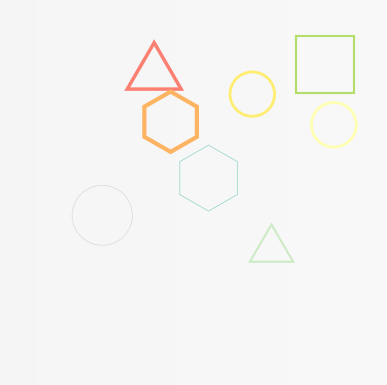[{"shape": "hexagon", "thickness": 0.5, "radius": 0.43, "center": [0.538, 0.537]}, {"shape": "circle", "thickness": 2, "radius": 0.29, "center": [0.862, 0.676]}, {"shape": "triangle", "thickness": 2.5, "radius": 0.4, "center": [0.398, 0.809]}, {"shape": "hexagon", "thickness": 3, "radius": 0.39, "center": [0.44, 0.684]}, {"shape": "square", "thickness": 1.5, "radius": 0.37, "center": [0.839, 0.833]}, {"shape": "circle", "thickness": 0.5, "radius": 0.39, "center": [0.264, 0.441]}, {"shape": "triangle", "thickness": 1.5, "radius": 0.32, "center": [0.701, 0.352]}, {"shape": "circle", "thickness": 2, "radius": 0.29, "center": [0.651, 0.756]}]